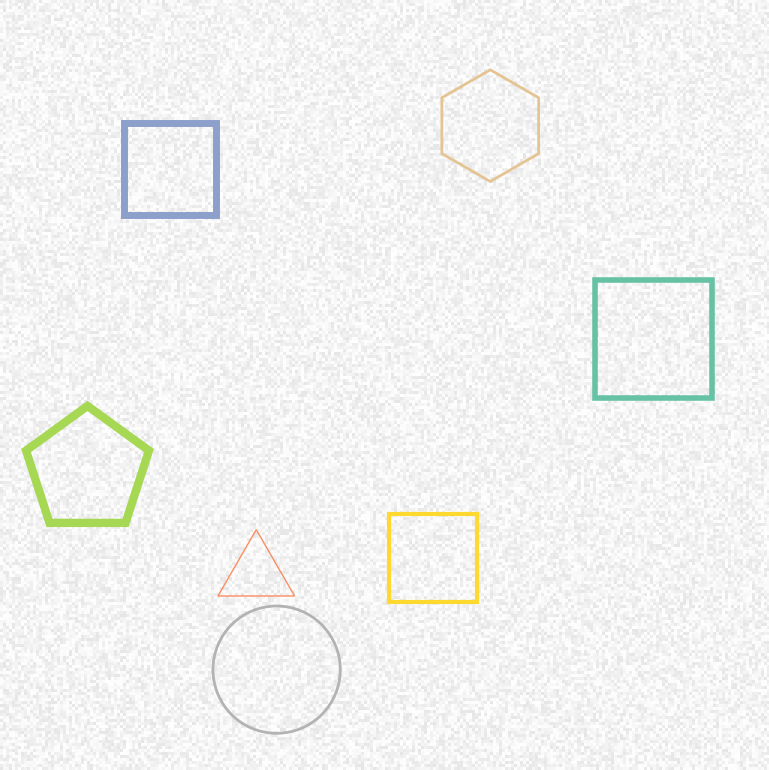[{"shape": "square", "thickness": 2, "radius": 0.38, "center": [0.849, 0.56]}, {"shape": "triangle", "thickness": 0.5, "radius": 0.29, "center": [0.333, 0.255]}, {"shape": "square", "thickness": 2.5, "radius": 0.3, "center": [0.221, 0.781]}, {"shape": "pentagon", "thickness": 3, "radius": 0.42, "center": [0.114, 0.389]}, {"shape": "square", "thickness": 1.5, "radius": 0.29, "center": [0.562, 0.275]}, {"shape": "hexagon", "thickness": 1, "radius": 0.36, "center": [0.637, 0.837]}, {"shape": "circle", "thickness": 1, "radius": 0.41, "center": [0.359, 0.13]}]